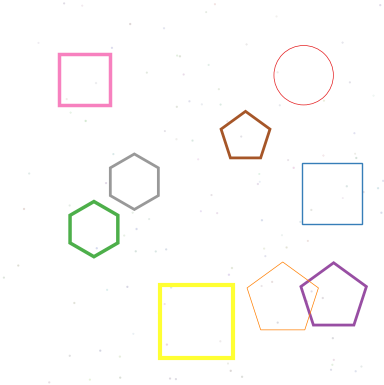[{"shape": "circle", "thickness": 0.5, "radius": 0.39, "center": [0.789, 0.805]}, {"shape": "square", "thickness": 1, "radius": 0.39, "center": [0.861, 0.497]}, {"shape": "hexagon", "thickness": 2.5, "radius": 0.36, "center": [0.244, 0.405]}, {"shape": "pentagon", "thickness": 2, "radius": 0.45, "center": [0.867, 0.228]}, {"shape": "pentagon", "thickness": 0.5, "radius": 0.49, "center": [0.734, 0.222]}, {"shape": "square", "thickness": 3, "radius": 0.48, "center": [0.51, 0.165]}, {"shape": "pentagon", "thickness": 2, "radius": 0.33, "center": [0.638, 0.644]}, {"shape": "square", "thickness": 2.5, "radius": 0.33, "center": [0.219, 0.793]}, {"shape": "hexagon", "thickness": 2, "radius": 0.36, "center": [0.349, 0.528]}]